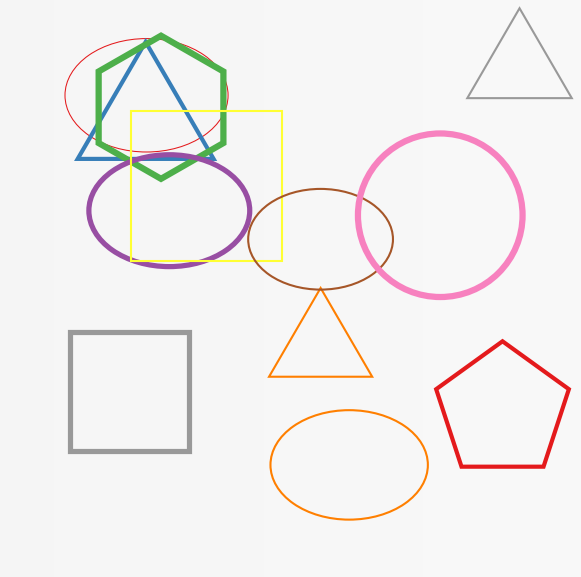[{"shape": "oval", "thickness": 0.5, "radius": 0.7, "center": [0.252, 0.834]}, {"shape": "pentagon", "thickness": 2, "radius": 0.6, "center": [0.865, 0.288]}, {"shape": "triangle", "thickness": 2, "radius": 0.68, "center": [0.251, 0.791]}, {"shape": "hexagon", "thickness": 3, "radius": 0.62, "center": [0.277, 0.813]}, {"shape": "oval", "thickness": 2.5, "radius": 0.69, "center": [0.291, 0.634]}, {"shape": "oval", "thickness": 1, "radius": 0.68, "center": [0.601, 0.194]}, {"shape": "triangle", "thickness": 1, "radius": 0.51, "center": [0.552, 0.398]}, {"shape": "square", "thickness": 1, "radius": 0.65, "center": [0.355, 0.678]}, {"shape": "oval", "thickness": 1, "radius": 0.62, "center": [0.552, 0.585]}, {"shape": "circle", "thickness": 3, "radius": 0.71, "center": [0.757, 0.626]}, {"shape": "square", "thickness": 2.5, "radius": 0.51, "center": [0.223, 0.321]}, {"shape": "triangle", "thickness": 1, "radius": 0.52, "center": [0.894, 0.881]}]